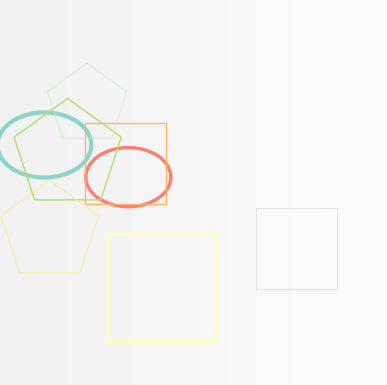[{"shape": "oval", "thickness": 3, "radius": 0.6, "center": [0.115, 0.623]}, {"shape": "square", "thickness": 2, "radius": 0.7, "center": [0.417, 0.253]}, {"shape": "oval", "thickness": 2.5, "radius": 0.55, "center": [0.331, 0.54]}, {"shape": "square", "thickness": 1, "radius": 0.52, "center": [0.324, 0.576]}, {"shape": "pentagon", "thickness": 1, "radius": 0.73, "center": [0.175, 0.599]}, {"shape": "square", "thickness": 0.5, "radius": 0.52, "center": [0.766, 0.355]}, {"shape": "pentagon", "thickness": 0.5, "radius": 0.54, "center": [0.225, 0.728]}, {"shape": "pentagon", "thickness": 0.5, "radius": 0.66, "center": [0.128, 0.399]}]